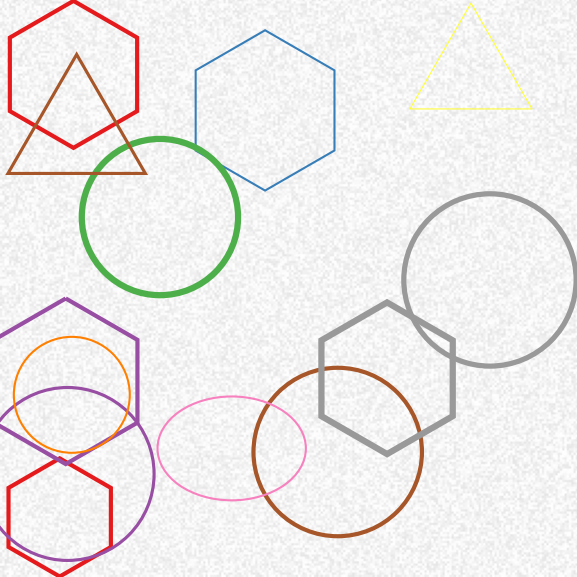[{"shape": "hexagon", "thickness": 2, "radius": 0.64, "center": [0.127, 0.87]}, {"shape": "hexagon", "thickness": 2, "radius": 0.51, "center": [0.103, 0.103]}, {"shape": "hexagon", "thickness": 1, "radius": 0.69, "center": [0.459, 0.808]}, {"shape": "circle", "thickness": 3, "radius": 0.68, "center": [0.277, 0.623]}, {"shape": "hexagon", "thickness": 2, "radius": 0.72, "center": [0.114, 0.339]}, {"shape": "circle", "thickness": 1.5, "radius": 0.75, "center": [0.117, 0.178]}, {"shape": "circle", "thickness": 1, "radius": 0.5, "center": [0.124, 0.315]}, {"shape": "triangle", "thickness": 0.5, "radius": 0.61, "center": [0.816, 0.872]}, {"shape": "circle", "thickness": 2, "radius": 0.73, "center": [0.585, 0.216]}, {"shape": "triangle", "thickness": 1.5, "radius": 0.69, "center": [0.133, 0.767]}, {"shape": "oval", "thickness": 1, "radius": 0.64, "center": [0.401, 0.223]}, {"shape": "hexagon", "thickness": 3, "radius": 0.66, "center": [0.67, 0.344]}, {"shape": "circle", "thickness": 2.5, "radius": 0.75, "center": [0.848, 0.514]}]